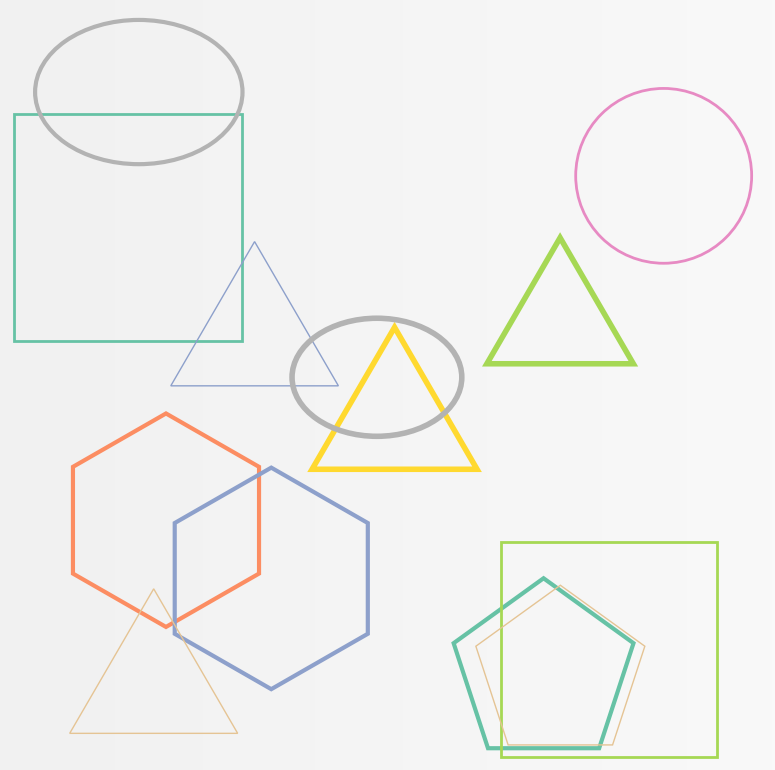[{"shape": "pentagon", "thickness": 1.5, "radius": 0.61, "center": [0.701, 0.127]}, {"shape": "square", "thickness": 1, "radius": 0.74, "center": [0.165, 0.705]}, {"shape": "hexagon", "thickness": 1.5, "radius": 0.69, "center": [0.214, 0.324]}, {"shape": "triangle", "thickness": 0.5, "radius": 0.62, "center": [0.328, 0.561]}, {"shape": "hexagon", "thickness": 1.5, "radius": 0.72, "center": [0.35, 0.249]}, {"shape": "circle", "thickness": 1, "radius": 0.57, "center": [0.856, 0.772]}, {"shape": "square", "thickness": 1, "radius": 0.7, "center": [0.786, 0.156]}, {"shape": "triangle", "thickness": 2, "radius": 0.55, "center": [0.723, 0.582]}, {"shape": "triangle", "thickness": 2, "radius": 0.61, "center": [0.509, 0.452]}, {"shape": "triangle", "thickness": 0.5, "radius": 0.63, "center": [0.198, 0.11]}, {"shape": "pentagon", "thickness": 0.5, "radius": 0.57, "center": [0.723, 0.125]}, {"shape": "oval", "thickness": 1.5, "radius": 0.67, "center": [0.179, 0.88]}, {"shape": "oval", "thickness": 2, "radius": 0.55, "center": [0.486, 0.51]}]